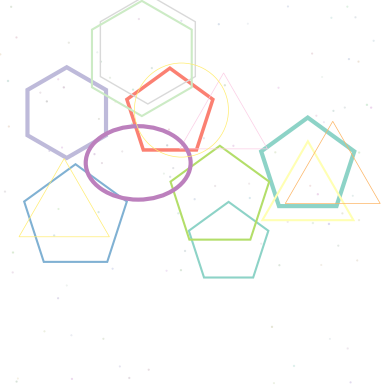[{"shape": "pentagon", "thickness": 1.5, "radius": 0.54, "center": [0.594, 0.367]}, {"shape": "pentagon", "thickness": 3, "radius": 0.64, "center": [0.799, 0.567]}, {"shape": "triangle", "thickness": 1.5, "radius": 0.68, "center": [0.8, 0.496]}, {"shape": "hexagon", "thickness": 3, "radius": 0.59, "center": [0.173, 0.707]}, {"shape": "pentagon", "thickness": 2.5, "radius": 0.59, "center": [0.441, 0.705]}, {"shape": "pentagon", "thickness": 1.5, "radius": 0.7, "center": [0.196, 0.433]}, {"shape": "triangle", "thickness": 0.5, "radius": 0.71, "center": [0.864, 0.543]}, {"shape": "pentagon", "thickness": 1.5, "radius": 0.67, "center": [0.571, 0.487]}, {"shape": "triangle", "thickness": 0.5, "radius": 0.66, "center": [0.581, 0.679]}, {"shape": "hexagon", "thickness": 1, "radius": 0.71, "center": [0.384, 0.872]}, {"shape": "oval", "thickness": 3, "radius": 0.68, "center": [0.359, 0.577]}, {"shape": "hexagon", "thickness": 1.5, "radius": 0.75, "center": [0.368, 0.848]}, {"shape": "circle", "thickness": 0.5, "radius": 0.61, "center": [0.471, 0.714]}, {"shape": "triangle", "thickness": 0.5, "radius": 0.68, "center": [0.167, 0.453]}]